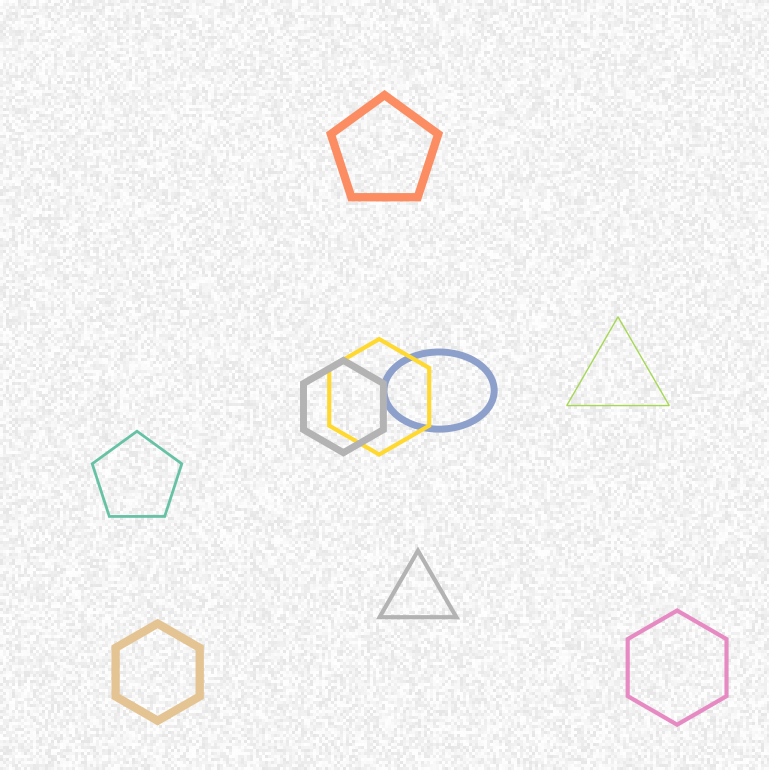[{"shape": "pentagon", "thickness": 1, "radius": 0.31, "center": [0.178, 0.379]}, {"shape": "pentagon", "thickness": 3, "radius": 0.37, "center": [0.499, 0.803]}, {"shape": "oval", "thickness": 2.5, "radius": 0.36, "center": [0.57, 0.493]}, {"shape": "hexagon", "thickness": 1.5, "radius": 0.37, "center": [0.879, 0.133]}, {"shape": "triangle", "thickness": 0.5, "radius": 0.38, "center": [0.803, 0.512]}, {"shape": "hexagon", "thickness": 1.5, "radius": 0.37, "center": [0.492, 0.485]}, {"shape": "hexagon", "thickness": 3, "radius": 0.32, "center": [0.205, 0.127]}, {"shape": "hexagon", "thickness": 2.5, "radius": 0.3, "center": [0.446, 0.472]}, {"shape": "triangle", "thickness": 1.5, "radius": 0.29, "center": [0.543, 0.227]}]